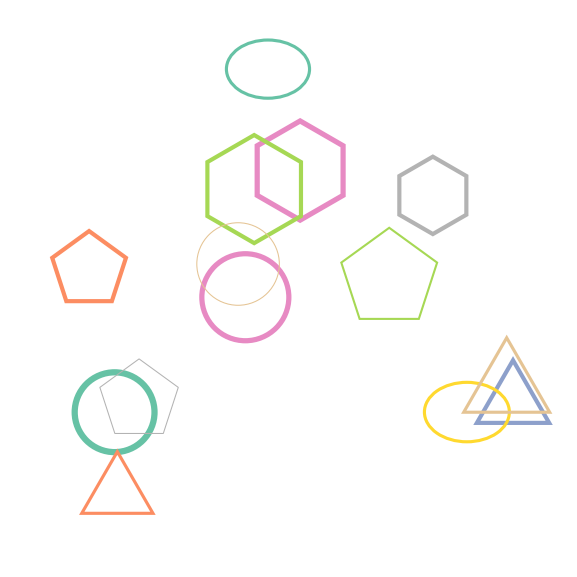[{"shape": "oval", "thickness": 1.5, "radius": 0.36, "center": [0.464, 0.879]}, {"shape": "circle", "thickness": 3, "radius": 0.35, "center": [0.198, 0.285]}, {"shape": "triangle", "thickness": 1.5, "radius": 0.36, "center": [0.203, 0.146]}, {"shape": "pentagon", "thickness": 2, "radius": 0.34, "center": [0.154, 0.532]}, {"shape": "triangle", "thickness": 2, "radius": 0.36, "center": [0.888, 0.303]}, {"shape": "circle", "thickness": 2.5, "radius": 0.38, "center": [0.425, 0.484]}, {"shape": "hexagon", "thickness": 2.5, "radius": 0.43, "center": [0.52, 0.704]}, {"shape": "pentagon", "thickness": 1, "radius": 0.44, "center": [0.674, 0.517]}, {"shape": "hexagon", "thickness": 2, "radius": 0.47, "center": [0.44, 0.672]}, {"shape": "oval", "thickness": 1.5, "radius": 0.37, "center": [0.808, 0.286]}, {"shape": "triangle", "thickness": 1.5, "radius": 0.43, "center": [0.877, 0.328]}, {"shape": "circle", "thickness": 0.5, "radius": 0.36, "center": [0.412, 0.542]}, {"shape": "hexagon", "thickness": 2, "radius": 0.33, "center": [0.75, 0.661]}, {"shape": "pentagon", "thickness": 0.5, "radius": 0.36, "center": [0.241, 0.306]}]